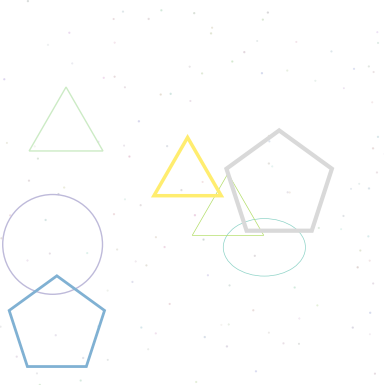[{"shape": "oval", "thickness": 0.5, "radius": 0.53, "center": [0.687, 0.358]}, {"shape": "circle", "thickness": 1, "radius": 0.65, "center": [0.137, 0.365]}, {"shape": "pentagon", "thickness": 2, "radius": 0.65, "center": [0.148, 0.153]}, {"shape": "triangle", "thickness": 0.5, "radius": 0.54, "center": [0.592, 0.442]}, {"shape": "pentagon", "thickness": 3, "radius": 0.72, "center": [0.725, 0.517]}, {"shape": "triangle", "thickness": 1, "radius": 0.55, "center": [0.172, 0.663]}, {"shape": "triangle", "thickness": 2.5, "radius": 0.5, "center": [0.487, 0.542]}]